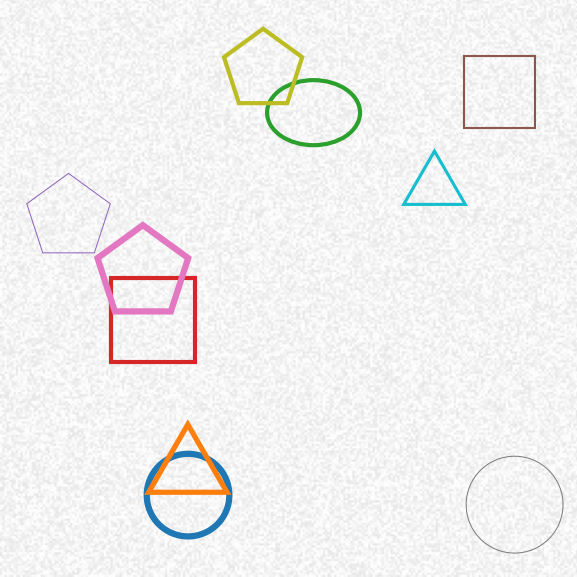[{"shape": "circle", "thickness": 3, "radius": 0.36, "center": [0.326, 0.142]}, {"shape": "triangle", "thickness": 2.5, "radius": 0.39, "center": [0.325, 0.186]}, {"shape": "oval", "thickness": 2, "radius": 0.4, "center": [0.543, 0.804]}, {"shape": "square", "thickness": 2, "radius": 0.36, "center": [0.265, 0.445]}, {"shape": "pentagon", "thickness": 0.5, "radius": 0.38, "center": [0.119, 0.623]}, {"shape": "square", "thickness": 1, "radius": 0.31, "center": [0.865, 0.839]}, {"shape": "pentagon", "thickness": 3, "radius": 0.41, "center": [0.247, 0.527]}, {"shape": "circle", "thickness": 0.5, "radius": 0.42, "center": [0.891, 0.125]}, {"shape": "pentagon", "thickness": 2, "radius": 0.36, "center": [0.456, 0.878]}, {"shape": "triangle", "thickness": 1.5, "radius": 0.31, "center": [0.752, 0.676]}]